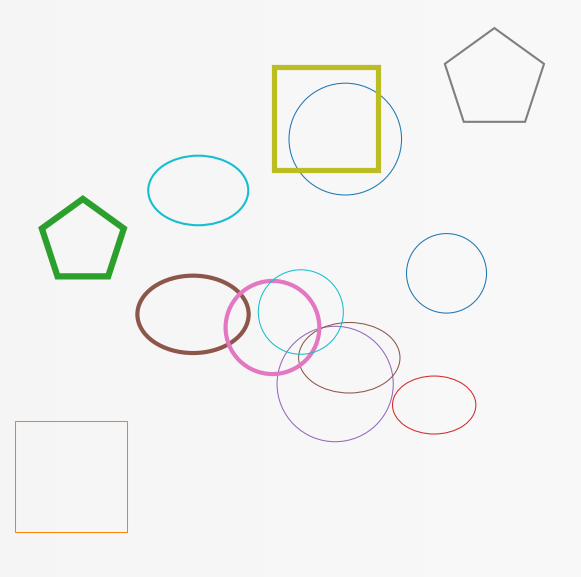[{"shape": "circle", "thickness": 0.5, "radius": 0.48, "center": [0.594, 0.758]}, {"shape": "circle", "thickness": 0.5, "radius": 0.34, "center": [0.768, 0.526]}, {"shape": "square", "thickness": 0.5, "radius": 0.48, "center": [0.123, 0.174]}, {"shape": "pentagon", "thickness": 3, "radius": 0.37, "center": [0.143, 0.581]}, {"shape": "oval", "thickness": 0.5, "radius": 0.36, "center": [0.747, 0.298]}, {"shape": "circle", "thickness": 0.5, "radius": 0.5, "center": [0.577, 0.334]}, {"shape": "oval", "thickness": 0.5, "radius": 0.44, "center": [0.601, 0.38]}, {"shape": "oval", "thickness": 2, "radius": 0.48, "center": [0.332, 0.455]}, {"shape": "circle", "thickness": 2, "radius": 0.4, "center": [0.469, 0.432]}, {"shape": "pentagon", "thickness": 1, "radius": 0.45, "center": [0.851, 0.861]}, {"shape": "square", "thickness": 2.5, "radius": 0.45, "center": [0.56, 0.793]}, {"shape": "oval", "thickness": 1, "radius": 0.43, "center": [0.341, 0.669]}, {"shape": "circle", "thickness": 0.5, "radius": 0.37, "center": [0.518, 0.459]}]